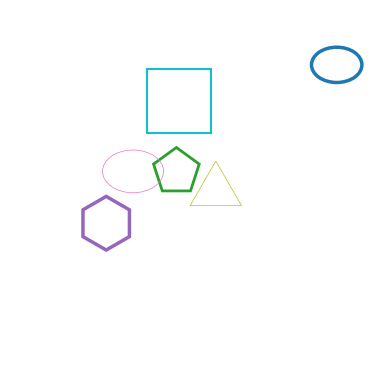[{"shape": "oval", "thickness": 2.5, "radius": 0.33, "center": [0.875, 0.832]}, {"shape": "pentagon", "thickness": 2, "radius": 0.31, "center": [0.458, 0.555]}, {"shape": "hexagon", "thickness": 2.5, "radius": 0.35, "center": [0.276, 0.42]}, {"shape": "oval", "thickness": 0.5, "radius": 0.4, "center": [0.346, 0.555]}, {"shape": "triangle", "thickness": 0.5, "radius": 0.39, "center": [0.561, 0.504]}, {"shape": "square", "thickness": 1.5, "radius": 0.42, "center": [0.464, 0.737]}]